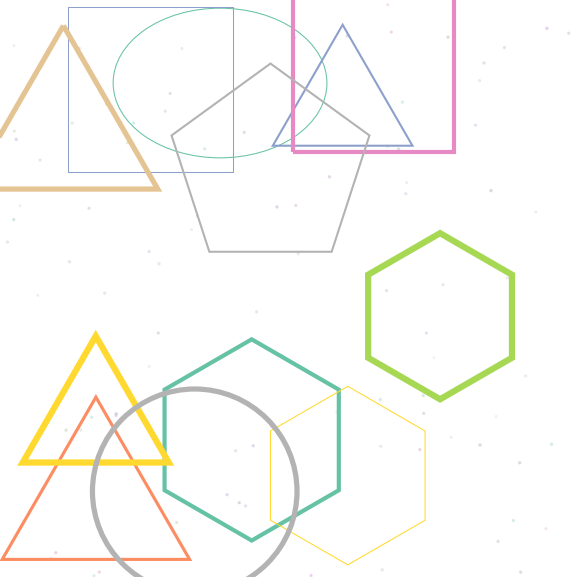[{"shape": "hexagon", "thickness": 2, "radius": 0.87, "center": [0.436, 0.237]}, {"shape": "oval", "thickness": 0.5, "radius": 0.93, "center": [0.381, 0.855]}, {"shape": "triangle", "thickness": 1.5, "radius": 0.94, "center": [0.166, 0.124]}, {"shape": "triangle", "thickness": 1, "radius": 0.7, "center": [0.593, 0.817]}, {"shape": "square", "thickness": 0.5, "radius": 0.71, "center": [0.261, 0.845]}, {"shape": "square", "thickness": 2, "radius": 0.7, "center": [0.647, 0.875]}, {"shape": "hexagon", "thickness": 3, "radius": 0.72, "center": [0.762, 0.452]}, {"shape": "triangle", "thickness": 3, "radius": 0.73, "center": [0.166, 0.271]}, {"shape": "hexagon", "thickness": 0.5, "radius": 0.77, "center": [0.602, 0.176]}, {"shape": "triangle", "thickness": 2.5, "radius": 0.94, "center": [0.11, 0.766]}, {"shape": "circle", "thickness": 2.5, "radius": 0.89, "center": [0.337, 0.148]}, {"shape": "pentagon", "thickness": 1, "radius": 0.9, "center": [0.468, 0.709]}]